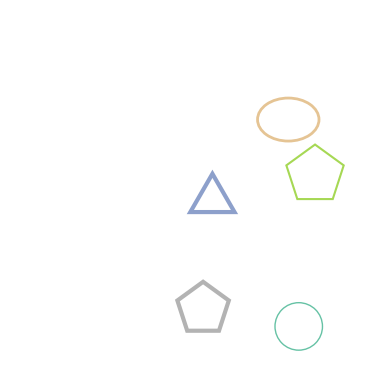[{"shape": "circle", "thickness": 1, "radius": 0.31, "center": [0.776, 0.152]}, {"shape": "triangle", "thickness": 3, "radius": 0.33, "center": [0.552, 0.482]}, {"shape": "pentagon", "thickness": 1.5, "radius": 0.39, "center": [0.818, 0.546]}, {"shape": "oval", "thickness": 2, "radius": 0.4, "center": [0.749, 0.689]}, {"shape": "pentagon", "thickness": 3, "radius": 0.35, "center": [0.528, 0.198]}]